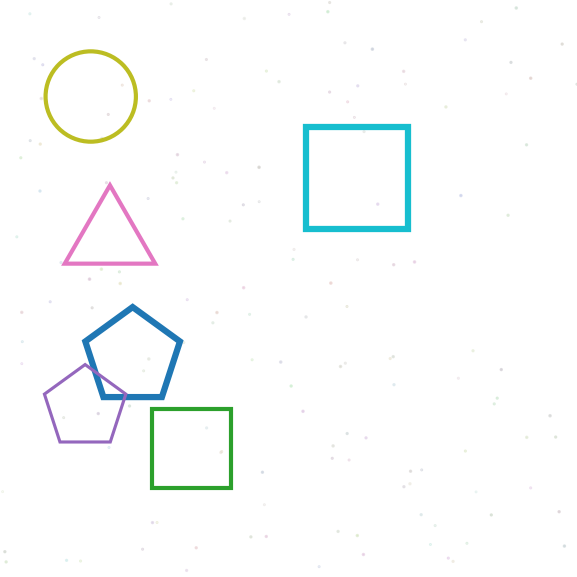[{"shape": "pentagon", "thickness": 3, "radius": 0.43, "center": [0.23, 0.381]}, {"shape": "square", "thickness": 2, "radius": 0.34, "center": [0.332, 0.223]}, {"shape": "pentagon", "thickness": 1.5, "radius": 0.37, "center": [0.147, 0.294]}, {"shape": "triangle", "thickness": 2, "radius": 0.45, "center": [0.19, 0.588]}, {"shape": "circle", "thickness": 2, "radius": 0.39, "center": [0.157, 0.832]}, {"shape": "square", "thickness": 3, "radius": 0.44, "center": [0.618, 0.692]}]